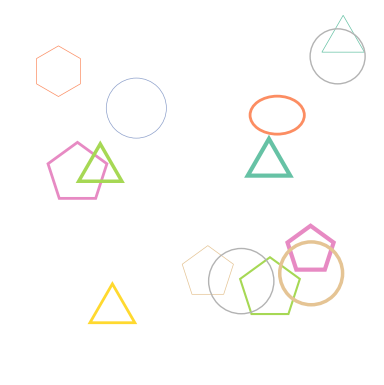[{"shape": "triangle", "thickness": 0.5, "radius": 0.32, "center": [0.891, 0.896]}, {"shape": "triangle", "thickness": 3, "radius": 0.32, "center": [0.699, 0.576]}, {"shape": "hexagon", "thickness": 0.5, "radius": 0.33, "center": [0.152, 0.815]}, {"shape": "oval", "thickness": 2, "radius": 0.35, "center": [0.72, 0.701]}, {"shape": "circle", "thickness": 0.5, "radius": 0.39, "center": [0.354, 0.719]}, {"shape": "pentagon", "thickness": 3, "radius": 0.31, "center": [0.807, 0.351]}, {"shape": "pentagon", "thickness": 2, "radius": 0.4, "center": [0.201, 0.55]}, {"shape": "pentagon", "thickness": 1.5, "radius": 0.41, "center": [0.701, 0.25]}, {"shape": "triangle", "thickness": 2.5, "radius": 0.32, "center": [0.26, 0.562]}, {"shape": "triangle", "thickness": 2, "radius": 0.34, "center": [0.292, 0.195]}, {"shape": "circle", "thickness": 2.5, "radius": 0.41, "center": [0.808, 0.29]}, {"shape": "pentagon", "thickness": 0.5, "radius": 0.35, "center": [0.54, 0.292]}, {"shape": "circle", "thickness": 1, "radius": 0.36, "center": [0.877, 0.854]}, {"shape": "circle", "thickness": 1, "radius": 0.42, "center": [0.627, 0.27]}]